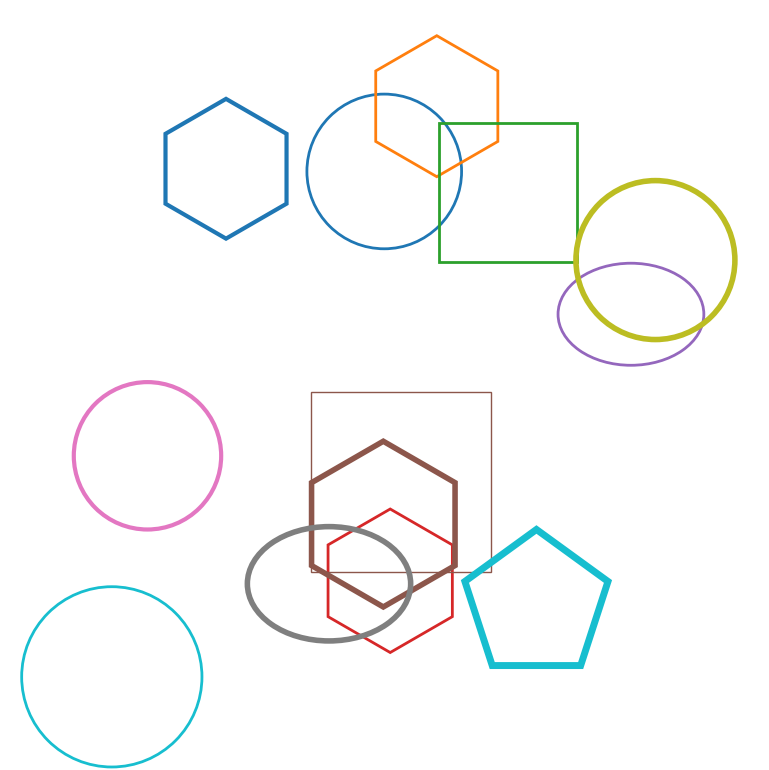[{"shape": "hexagon", "thickness": 1.5, "radius": 0.45, "center": [0.294, 0.781]}, {"shape": "circle", "thickness": 1, "radius": 0.5, "center": [0.499, 0.777]}, {"shape": "hexagon", "thickness": 1, "radius": 0.46, "center": [0.567, 0.862]}, {"shape": "square", "thickness": 1, "radius": 0.45, "center": [0.66, 0.75]}, {"shape": "hexagon", "thickness": 1, "radius": 0.47, "center": [0.507, 0.246]}, {"shape": "oval", "thickness": 1, "radius": 0.47, "center": [0.819, 0.592]}, {"shape": "hexagon", "thickness": 2, "radius": 0.54, "center": [0.498, 0.319]}, {"shape": "square", "thickness": 0.5, "radius": 0.58, "center": [0.521, 0.374]}, {"shape": "circle", "thickness": 1.5, "radius": 0.48, "center": [0.192, 0.408]}, {"shape": "oval", "thickness": 2, "radius": 0.53, "center": [0.427, 0.242]}, {"shape": "circle", "thickness": 2, "radius": 0.52, "center": [0.851, 0.662]}, {"shape": "pentagon", "thickness": 2.5, "radius": 0.49, "center": [0.697, 0.215]}, {"shape": "circle", "thickness": 1, "radius": 0.59, "center": [0.145, 0.121]}]